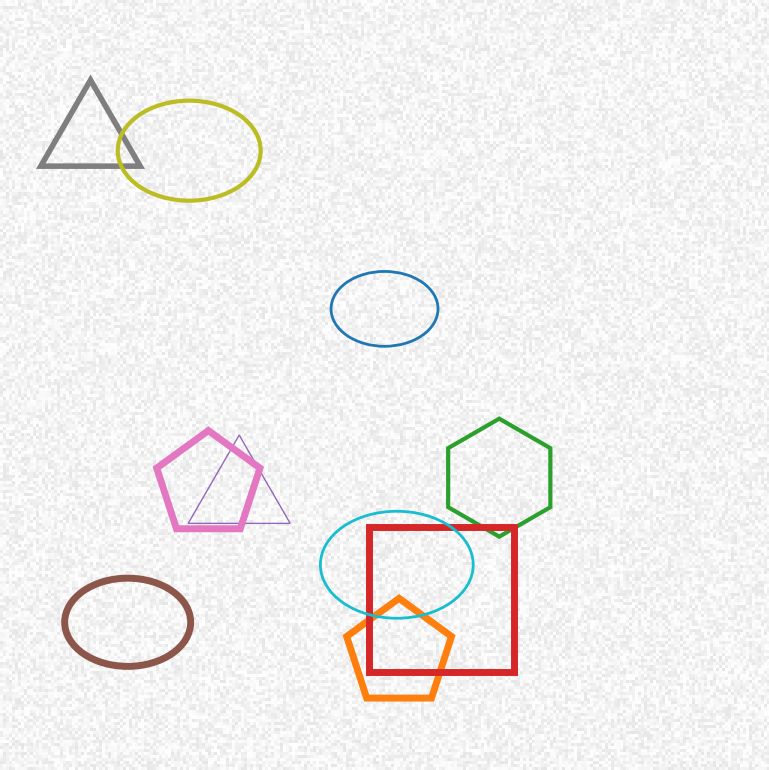[{"shape": "oval", "thickness": 1, "radius": 0.35, "center": [0.499, 0.599]}, {"shape": "pentagon", "thickness": 2.5, "radius": 0.36, "center": [0.518, 0.151]}, {"shape": "hexagon", "thickness": 1.5, "radius": 0.38, "center": [0.648, 0.38]}, {"shape": "square", "thickness": 2.5, "radius": 0.47, "center": [0.574, 0.221]}, {"shape": "triangle", "thickness": 0.5, "radius": 0.38, "center": [0.311, 0.359]}, {"shape": "oval", "thickness": 2.5, "radius": 0.41, "center": [0.166, 0.192]}, {"shape": "pentagon", "thickness": 2.5, "radius": 0.35, "center": [0.271, 0.37]}, {"shape": "triangle", "thickness": 2, "radius": 0.37, "center": [0.118, 0.821]}, {"shape": "oval", "thickness": 1.5, "radius": 0.46, "center": [0.246, 0.804]}, {"shape": "oval", "thickness": 1, "radius": 0.5, "center": [0.515, 0.267]}]